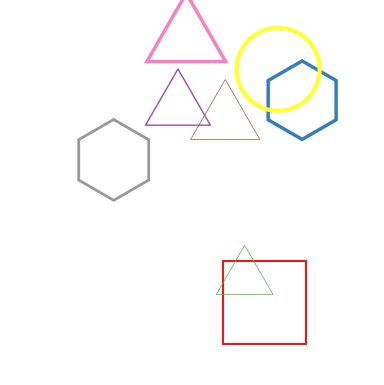[{"shape": "square", "thickness": 1.5, "radius": 0.54, "center": [0.686, 0.215]}, {"shape": "hexagon", "thickness": 2.5, "radius": 0.51, "center": [0.785, 0.74]}, {"shape": "triangle", "thickness": 0.5, "radius": 0.43, "center": [0.636, 0.277]}, {"shape": "triangle", "thickness": 1, "radius": 0.49, "center": [0.462, 0.723]}, {"shape": "circle", "thickness": 3, "radius": 0.54, "center": [0.723, 0.82]}, {"shape": "triangle", "thickness": 0.5, "radius": 0.52, "center": [0.585, 0.69]}, {"shape": "triangle", "thickness": 2.5, "radius": 0.59, "center": [0.484, 0.899]}, {"shape": "hexagon", "thickness": 2, "radius": 0.52, "center": [0.295, 0.585]}]